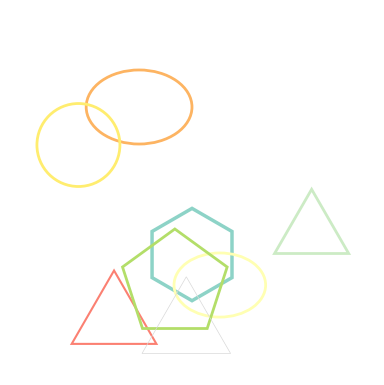[{"shape": "hexagon", "thickness": 2.5, "radius": 0.6, "center": [0.499, 0.339]}, {"shape": "oval", "thickness": 2, "radius": 0.59, "center": [0.571, 0.26]}, {"shape": "triangle", "thickness": 1.5, "radius": 0.64, "center": [0.296, 0.17]}, {"shape": "oval", "thickness": 2, "radius": 0.69, "center": [0.361, 0.722]}, {"shape": "pentagon", "thickness": 2, "radius": 0.71, "center": [0.454, 0.262]}, {"shape": "triangle", "thickness": 0.5, "radius": 0.66, "center": [0.484, 0.148]}, {"shape": "triangle", "thickness": 2, "radius": 0.56, "center": [0.809, 0.397]}, {"shape": "circle", "thickness": 2, "radius": 0.54, "center": [0.204, 0.623]}]